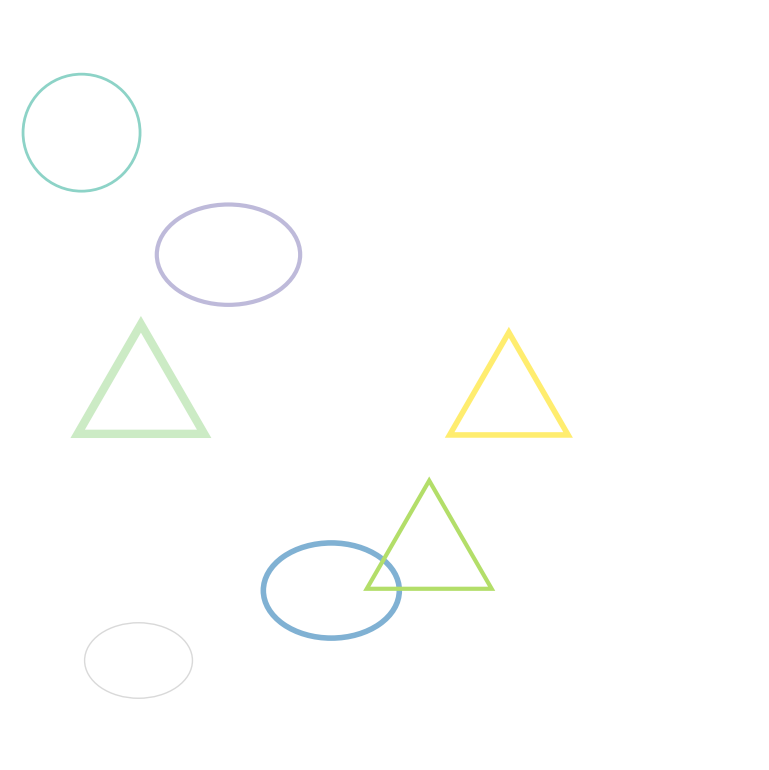[{"shape": "circle", "thickness": 1, "radius": 0.38, "center": [0.106, 0.828]}, {"shape": "oval", "thickness": 1.5, "radius": 0.47, "center": [0.297, 0.669]}, {"shape": "oval", "thickness": 2, "radius": 0.44, "center": [0.43, 0.233]}, {"shape": "triangle", "thickness": 1.5, "radius": 0.47, "center": [0.557, 0.282]}, {"shape": "oval", "thickness": 0.5, "radius": 0.35, "center": [0.18, 0.142]}, {"shape": "triangle", "thickness": 3, "radius": 0.47, "center": [0.183, 0.484]}, {"shape": "triangle", "thickness": 2, "radius": 0.44, "center": [0.661, 0.48]}]